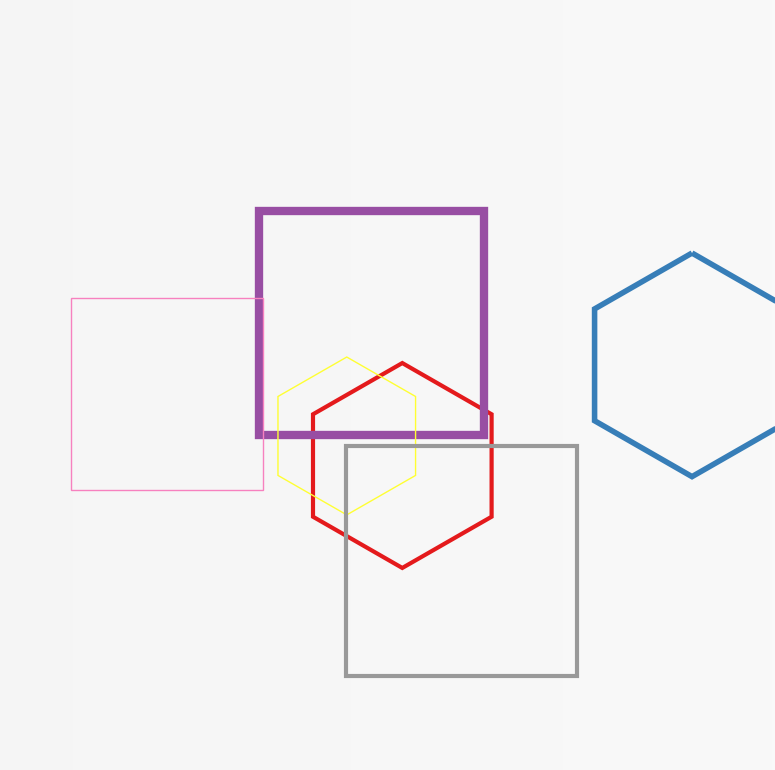[{"shape": "hexagon", "thickness": 1.5, "radius": 0.67, "center": [0.519, 0.395]}, {"shape": "hexagon", "thickness": 2, "radius": 0.73, "center": [0.893, 0.526]}, {"shape": "square", "thickness": 3, "radius": 0.73, "center": [0.479, 0.58]}, {"shape": "hexagon", "thickness": 0.5, "radius": 0.51, "center": [0.447, 0.434]}, {"shape": "square", "thickness": 0.5, "radius": 0.62, "center": [0.216, 0.488]}, {"shape": "square", "thickness": 1.5, "radius": 0.75, "center": [0.596, 0.271]}]